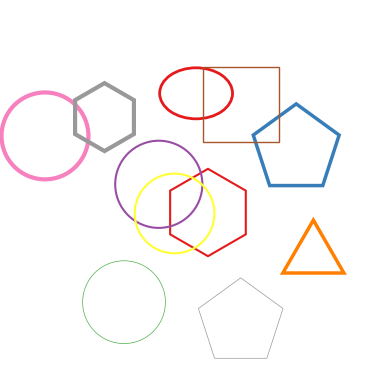[{"shape": "hexagon", "thickness": 1.5, "radius": 0.57, "center": [0.54, 0.448]}, {"shape": "oval", "thickness": 2, "radius": 0.47, "center": [0.509, 0.758]}, {"shape": "pentagon", "thickness": 2.5, "radius": 0.59, "center": [0.769, 0.613]}, {"shape": "circle", "thickness": 0.5, "radius": 0.54, "center": [0.322, 0.215]}, {"shape": "circle", "thickness": 1.5, "radius": 0.57, "center": [0.412, 0.521]}, {"shape": "triangle", "thickness": 2.5, "radius": 0.46, "center": [0.814, 0.337]}, {"shape": "circle", "thickness": 1.5, "radius": 0.52, "center": [0.453, 0.446]}, {"shape": "square", "thickness": 1, "radius": 0.49, "center": [0.625, 0.728]}, {"shape": "circle", "thickness": 3, "radius": 0.56, "center": [0.117, 0.647]}, {"shape": "pentagon", "thickness": 0.5, "radius": 0.58, "center": [0.625, 0.163]}, {"shape": "hexagon", "thickness": 3, "radius": 0.44, "center": [0.271, 0.696]}]